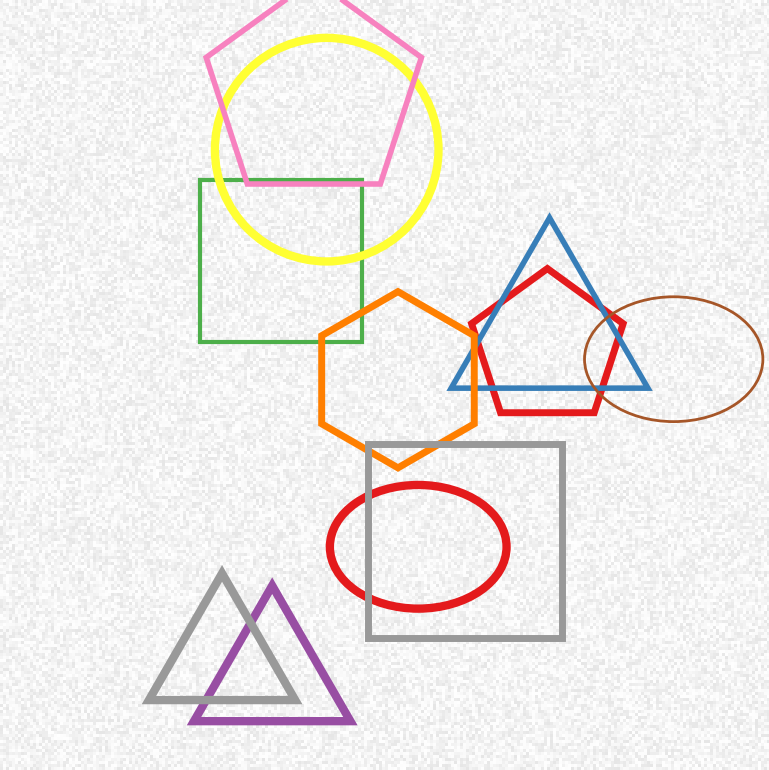[{"shape": "oval", "thickness": 3, "radius": 0.57, "center": [0.543, 0.29]}, {"shape": "pentagon", "thickness": 2.5, "radius": 0.52, "center": [0.711, 0.548]}, {"shape": "triangle", "thickness": 2, "radius": 0.74, "center": [0.714, 0.57]}, {"shape": "square", "thickness": 1.5, "radius": 0.53, "center": [0.365, 0.661]}, {"shape": "triangle", "thickness": 3, "radius": 0.59, "center": [0.354, 0.122]}, {"shape": "hexagon", "thickness": 2.5, "radius": 0.57, "center": [0.517, 0.507]}, {"shape": "circle", "thickness": 3, "radius": 0.73, "center": [0.424, 0.806]}, {"shape": "oval", "thickness": 1, "radius": 0.58, "center": [0.875, 0.534]}, {"shape": "pentagon", "thickness": 2, "radius": 0.73, "center": [0.408, 0.88]}, {"shape": "square", "thickness": 2.5, "radius": 0.63, "center": [0.604, 0.298]}, {"shape": "triangle", "thickness": 3, "radius": 0.55, "center": [0.288, 0.146]}]